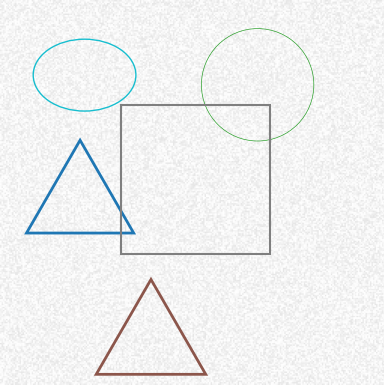[{"shape": "triangle", "thickness": 2, "radius": 0.8, "center": [0.208, 0.475]}, {"shape": "circle", "thickness": 0.5, "radius": 0.73, "center": [0.669, 0.78]}, {"shape": "triangle", "thickness": 2, "radius": 0.82, "center": [0.392, 0.11]}, {"shape": "square", "thickness": 1.5, "radius": 0.97, "center": [0.508, 0.535]}, {"shape": "oval", "thickness": 1, "radius": 0.67, "center": [0.22, 0.805]}]